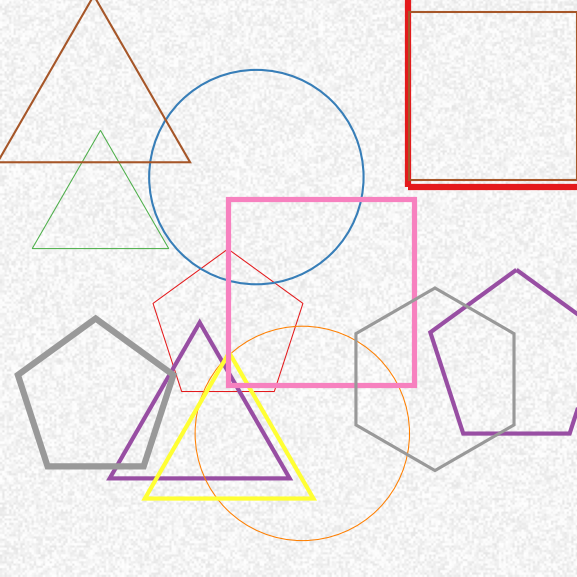[{"shape": "pentagon", "thickness": 0.5, "radius": 0.68, "center": [0.395, 0.432]}, {"shape": "square", "thickness": 3, "radius": 0.94, "center": [0.894, 0.863]}, {"shape": "circle", "thickness": 1, "radius": 0.93, "center": [0.444, 0.692]}, {"shape": "triangle", "thickness": 0.5, "radius": 0.68, "center": [0.174, 0.637]}, {"shape": "triangle", "thickness": 2, "radius": 0.9, "center": [0.346, 0.261]}, {"shape": "pentagon", "thickness": 2, "radius": 0.78, "center": [0.894, 0.375]}, {"shape": "circle", "thickness": 0.5, "radius": 0.93, "center": [0.523, 0.249]}, {"shape": "triangle", "thickness": 2, "radius": 0.84, "center": [0.397, 0.22]}, {"shape": "triangle", "thickness": 1, "radius": 0.96, "center": [0.162, 0.814]}, {"shape": "square", "thickness": 1, "radius": 0.73, "center": [0.854, 0.833]}, {"shape": "square", "thickness": 2.5, "radius": 0.8, "center": [0.556, 0.493]}, {"shape": "pentagon", "thickness": 3, "radius": 0.71, "center": [0.166, 0.306]}, {"shape": "hexagon", "thickness": 1.5, "radius": 0.79, "center": [0.753, 0.342]}]